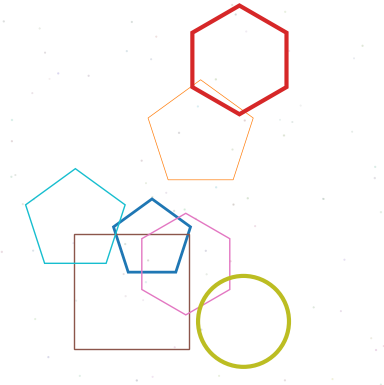[{"shape": "pentagon", "thickness": 2, "radius": 0.53, "center": [0.395, 0.378]}, {"shape": "pentagon", "thickness": 0.5, "radius": 0.72, "center": [0.521, 0.649]}, {"shape": "hexagon", "thickness": 3, "radius": 0.71, "center": [0.622, 0.844]}, {"shape": "square", "thickness": 1, "radius": 0.75, "center": [0.341, 0.242]}, {"shape": "hexagon", "thickness": 1, "radius": 0.66, "center": [0.483, 0.314]}, {"shape": "circle", "thickness": 3, "radius": 0.59, "center": [0.633, 0.165]}, {"shape": "pentagon", "thickness": 1, "radius": 0.68, "center": [0.196, 0.426]}]